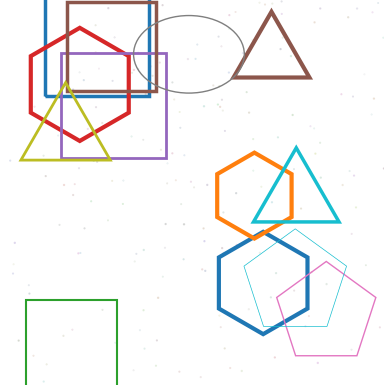[{"shape": "hexagon", "thickness": 3, "radius": 0.66, "center": [0.684, 0.265]}, {"shape": "square", "thickness": 2.5, "radius": 0.68, "center": [0.251, 0.887]}, {"shape": "hexagon", "thickness": 3, "radius": 0.56, "center": [0.661, 0.492]}, {"shape": "square", "thickness": 1.5, "radius": 0.59, "center": [0.185, 0.103]}, {"shape": "hexagon", "thickness": 3, "radius": 0.73, "center": [0.207, 0.781]}, {"shape": "square", "thickness": 2, "radius": 0.68, "center": [0.295, 0.727]}, {"shape": "square", "thickness": 2.5, "radius": 0.58, "center": [0.291, 0.879]}, {"shape": "triangle", "thickness": 3, "radius": 0.57, "center": [0.705, 0.856]}, {"shape": "pentagon", "thickness": 1, "radius": 0.68, "center": [0.847, 0.186]}, {"shape": "oval", "thickness": 1, "radius": 0.72, "center": [0.491, 0.859]}, {"shape": "triangle", "thickness": 2, "radius": 0.67, "center": [0.17, 0.651]}, {"shape": "triangle", "thickness": 2.5, "radius": 0.64, "center": [0.769, 0.488]}, {"shape": "pentagon", "thickness": 0.5, "radius": 0.7, "center": [0.767, 0.265]}]